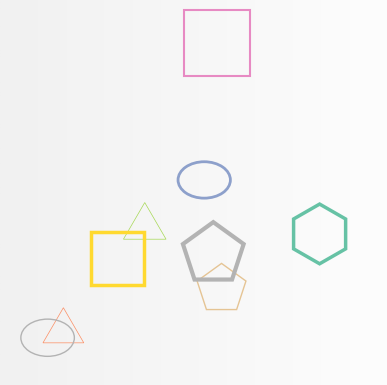[{"shape": "hexagon", "thickness": 2.5, "radius": 0.39, "center": [0.825, 0.392]}, {"shape": "triangle", "thickness": 0.5, "radius": 0.3, "center": [0.164, 0.14]}, {"shape": "oval", "thickness": 2, "radius": 0.34, "center": [0.527, 0.533]}, {"shape": "square", "thickness": 1.5, "radius": 0.43, "center": [0.56, 0.887]}, {"shape": "triangle", "thickness": 0.5, "radius": 0.32, "center": [0.374, 0.41]}, {"shape": "square", "thickness": 2.5, "radius": 0.34, "center": [0.303, 0.33]}, {"shape": "pentagon", "thickness": 1, "radius": 0.33, "center": [0.572, 0.25]}, {"shape": "oval", "thickness": 1, "radius": 0.35, "center": [0.123, 0.123]}, {"shape": "pentagon", "thickness": 3, "radius": 0.41, "center": [0.55, 0.341]}]